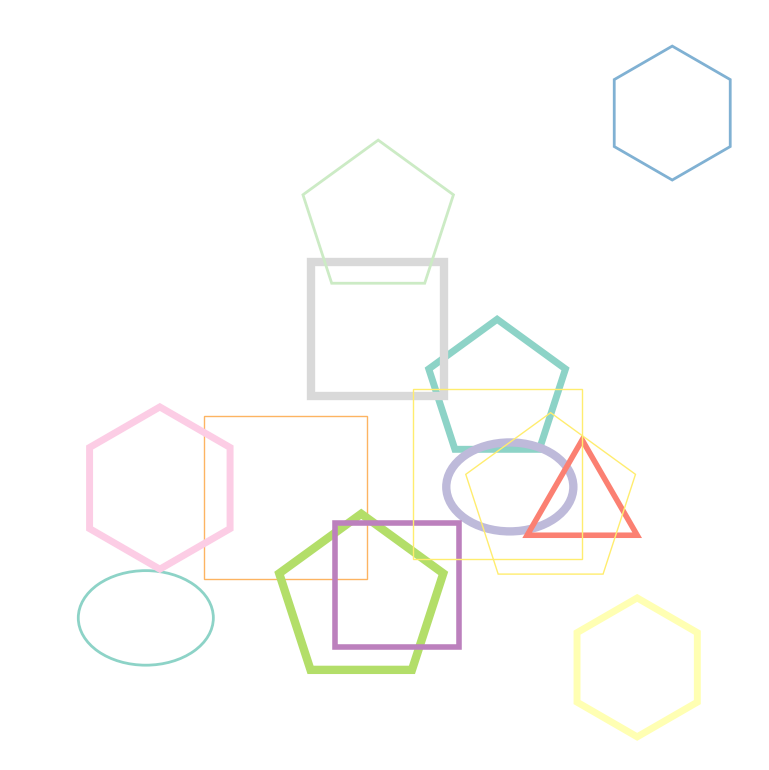[{"shape": "oval", "thickness": 1, "radius": 0.44, "center": [0.189, 0.198]}, {"shape": "pentagon", "thickness": 2.5, "radius": 0.47, "center": [0.646, 0.492]}, {"shape": "hexagon", "thickness": 2.5, "radius": 0.45, "center": [0.828, 0.133]}, {"shape": "oval", "thickness": 3, "radius": 0.41, "center": [0.662, 0.368]}, {"shape": "triangle", "thickness": 2, "radius": 0.41, "center": [0.756, 0.346]}, {"shape": "hexagon", "thickness": 1, "radius": 0.43, "center": [0.873, 0.853]}, {"shape": "square", "thickness": 0.5, "radius": 0.53, "center": [0.371, 0.354]}, {"shape": "pentagon", "thickness": 3, "radius": 0.56, "center": [0.469, 0.221]}, {"shape": "hexagon", "thickness": 2.5, "radius": 0.53, "center": [0.208, 0.366]}, {"shape": "square", "thickness": 3, "radius": 0.43, "center": [0.49, 0.573]}, {"shape": "square", "thickness": 2, "radius": 0.4, "center": [0.515, 0.24]}, {"shape": "pentagon", "thickness": 1, "radius": 0.51, "center": [0.491, 0.715]}, {"shape": "pentagon", "thickness": 0.5, "radius": 0.58, "center": [0.715, 0.348]}, {"shape": "square", "thickness": 0.5, "radius": 0.55, "center": [0.646, 0.384]}]